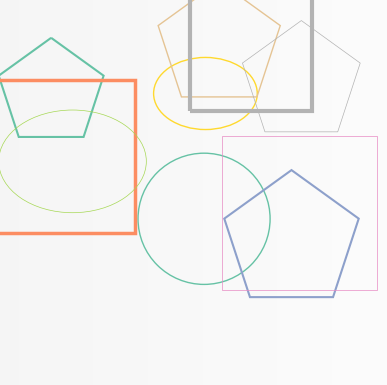[{"shape": "circle", "thickness": 1, "radius": 0.85, "center": [0.527, 0.432]}, {"shape": "pentagon", "thickness": 1.5, "radius": 0.71, "center": [0.132, 0.759]}, {"shape": "square", "thickness": 2.5, "radius": 0.99, "center": [0.15, 0.594]}, {"shape": "pentagon", "thickness": 1.5, "radius": 0.91, "center": [0.752, 0.376]}, {"shape": "square", "thickness": 0.5, "radius": 1.0, "center": [0.773, 0.448]}, {"shape": "oval", "thickness": 0.5, "radius": 0.95, "center": [0.187, 0.581]}, {"shape": "oval", "thickness": 1, "radius": 0.67, "center": [0.53, 0.757]}, {"shape": "pentagon", "thickness": 1, "radius": 0.83, "center": [0.566, 0.882]}, {"shape": "square", "thickness": 3, "radius": 0.79, "center": [0.647, 0.869]}, {"shape": "pentagon", "thickness": 0.5, "radius": 0.8, "center": [0.778, 0.787]}]